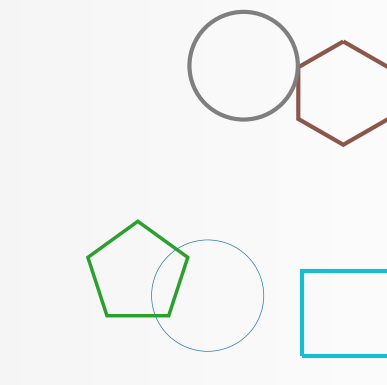[{"shape": "circle", "thickness": 0.5, "radius": 0.72, "center": [0.536, 0.232]}, {"shape": "pentagon", "thickness": 2.5, "radius": 0.68, "center": [0.356, 0.29]}, {"shape": "hexagon", "thickness": 3, "radius": 0.67, "center": [0.886, 0.758]}, {"shape": "circle", "thickness": 3, "radius": 0.7, "center": [0.629, 0.829]}, {"shape": "square", "thickness": 3, "radius": 0.56, "center": [0.891, 0.186]}]